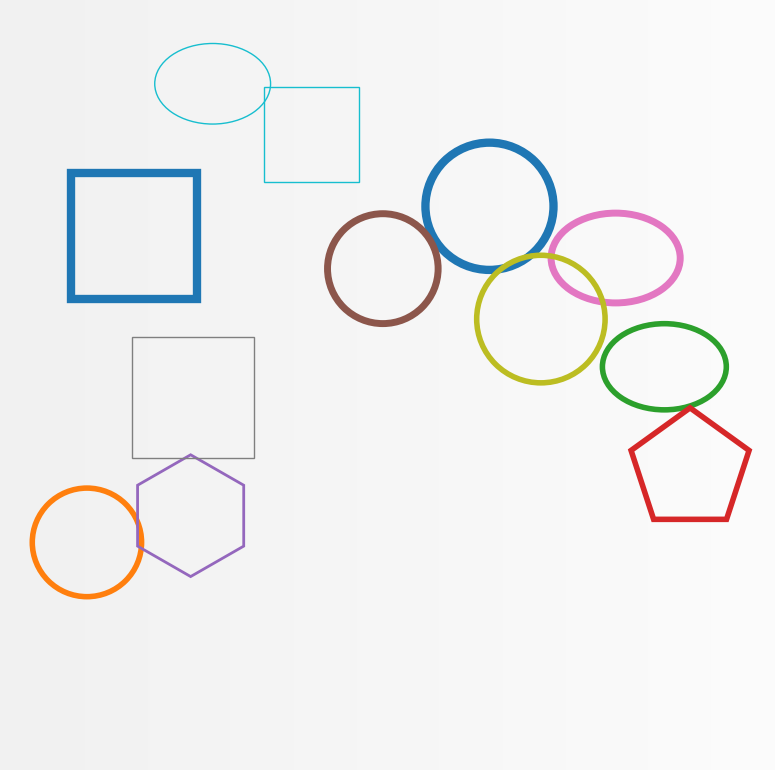[{"shape": "circle", "thickness": 3, "radius": 0.41, "center": [0.632, 0.732]}, {"shape": "square", "thickness": 3, "radius": 0.41, "center": [0.173, 0.693]}, {"shape": "circle", "thickness": 2, "radius": 0.35, "center": [0.112, 0.296]}, {"shape": "oval", "thickness": 2, "radius": 0.4, "center": [0.857, 0.524]}, {"shape": "pentagon", "thickness": 2, "radius": 0.4, "center": [0.89, 0.39]}, {"shape": "hexagon", "thickness": 1, "radius": 0.4, "center": [0.246, 0.33]}, {"shape": "circle", "thickness": 2.5, "radius": 0.36, "center": [0.494, 0.651]}, {"shape": "oval", "thickness": 2.5, "radius": 0.42, "center": [0.794, 0.665]}, {"shape": "square", "thickness": 0.5, "radius": 0.39, "center": [0.249, 0.484]}, {"shape": "circle", "thickness": 2, "radius": 0.41, "center": [0.698, 0.586]}, {"shape": "oval", "thickness": 0.5, "radius": 0.37, "center": [0.274, 0.891]}, {"shape": "square", "thickness": 0.5, "radius": 0.31, "center": [0.402, 0.825]}]